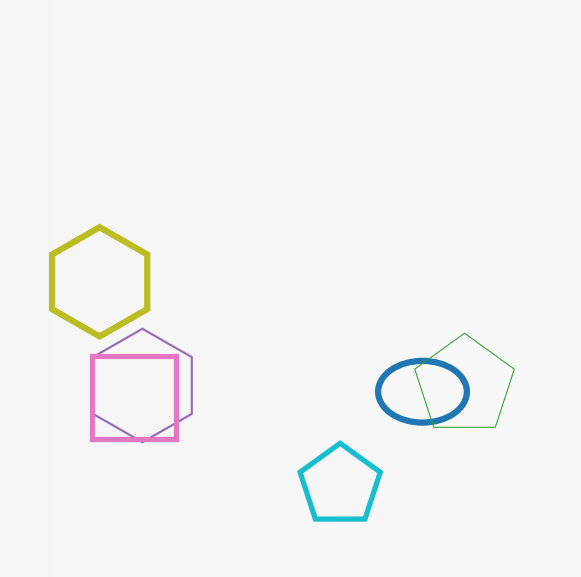[{"shape": "oval", "thickness": 3, "radius": 0.38, "center": [0.727, 0.321]}, {"shape": "pentagon", "thickness": 0.5, "radius": 0.45, "center": [0.799, 0.332]}, {"shape": "hexagon", "thickness": 1, "radius": 0.49, "center": [0.245, 0.332]}, {"shape": "square", "thickness": 2.5, "radius": 0.36, "center": [0.231, 0.311]}, {"shape": "hexagon", "thickness": 3, "radius": 0.47, "center": [0.171, 0.511]}, {"shape": "pentagon", "thickness": 2.5, "radius": 0.36, "center": [0.585, 0.159]}]